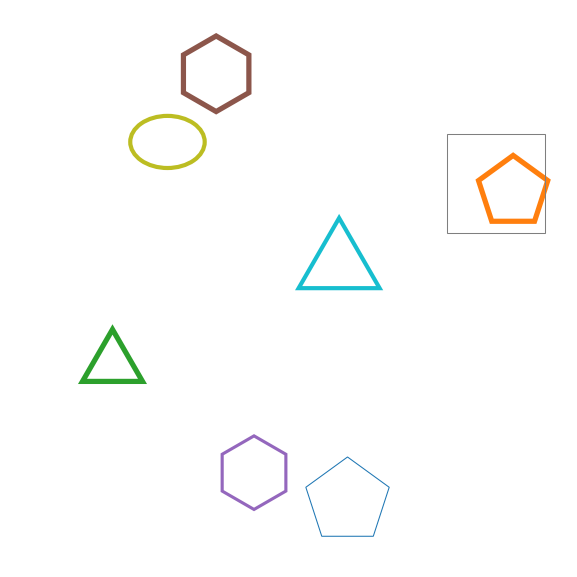[{"shape": "pentagon", "thickness": 0.5, "radius": 0.38, "center": [0.602, 0.132]}, {"shape": "pentagon", "thickness": 2.5, "radius": 0.32, "center": [0.889, 0.667]}, {"shape": "triangle", "thickness": 2.5, "radius": 0.3, "center": [0.195, 0.369]}, {"shape": "hexagon", "thickness": 1.5, "radius": 0.32, "center": [0.44, 0.181]}, {"shape": "hexagon", "thickness": 2.5, "radius": 0.33, "center": [0.374, 0.871]}, {"shape": "square", "thickness": 0.5, "radius": 0.43, "center": [0.858, 0.682]}, {"shape": "oval", "thickness": 2, "radius": 0.32, "center": [0.29, 0.753]}, {"shape": "triangle", "thickness": 2, "radius": 0.4, "center": [0.587, 0.541]}]